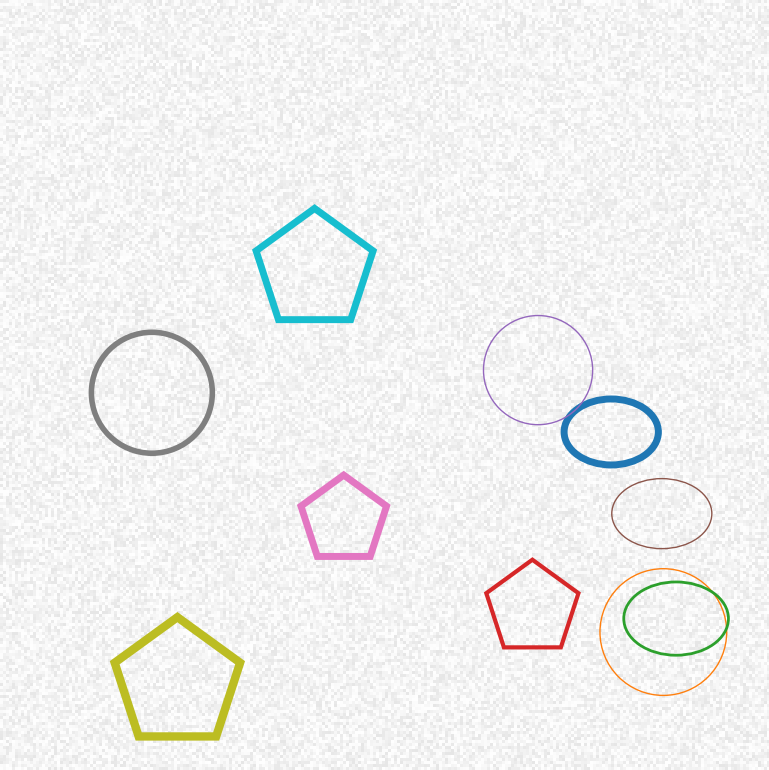[{"shape": "oval", "thickness": 2.5, "radius": 0.31, "center": [0.794, 0.439]}, {"shape": "circle", "thickness": 0.5, "radius": 0.41, "center": [0.861, 0.179]}, {"shape": "oval", "thickness": 1, "radius": 0.34, "center": [0.878, 0.197]}, {"shape": "pentagon", "thickness": 1.5, "radius": 0.31, "center": [0.691, 0.21]}, {"shape": "circle", "thickness": 0.5, "radius": 0.35, "center": [0.699, 0.519]}, {"shape": "oval", "thickness": 0.5, "radius": 0.32, "center": [0.859, 0.333]}, {"shape": "pentagon", "thickness": 2.5, "radius": 0.29, "center": [0.446, 0.325]}, {"shape": "circle", "thickness": 2, "radius": 0.39, "center": [0.197, 0.49]}, {"shape": "pentagon", "thickness": 3, "radius": 0.43, "center": [0.23, 0.113]}, {"shape": "pentagon", "thickness": 2.5, "radius": 0.4, "center": [0.409, 0.649]}]